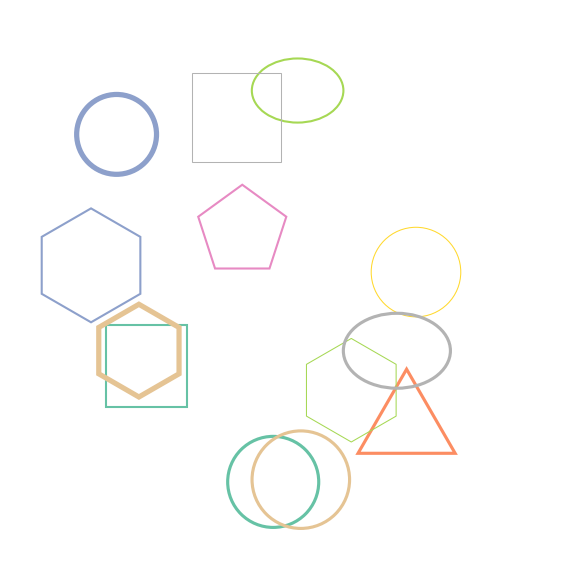[{"shape": "circle", "thickness": 1.5, "radius": 0.39, "center": [0.473, 0.165]}, {"shape": "square", "thickness": 1, "radius": 0.35, "center": [0.254, 0.365]}, {"shape": "triangle", "thickness": 1.5, "radius": 0.49, "center": [0.704, 0.263]}, {"shape": "hexagon", "thickness": 1, "radius": 0.49, "center": [0.158, 0.54]}, {"shape": "circle", "thickness": 2.5, "radius": 0.35, "center": [0.202, 0.766]}, {"shape": "pentagon", "thickness": 1, "radius": 0.4, "center": [0.419, 0.599]}, {"shape": "oval", "thickness": 1, "radius": 0.4, "center": [0.515, 0.842]}, {"shape": "hexagon", "thickness": 0.5, "radius": 0.45, "center": [0.608, 0.323]}, {"shape": "circle", "thickness": 0.5, "radius": 0.39, "center": [0.72, 0.528]}, {"shape": "hexagon", "thickness": 2.5, "radius": 0.4, "center": [0.241, 0.392]}, {"shape": "circle", "thickness": 1.5, "radius": 0.42, "center": [0.521, 0.169]}, {"shape": "square", "thickness": 0.5, "radius": 0.39, "center": [0.409, 0.795]}, {"shape": "oval", "thickness": 1.5, "radius": 0.46, "center": [0.687, 0.392]}]